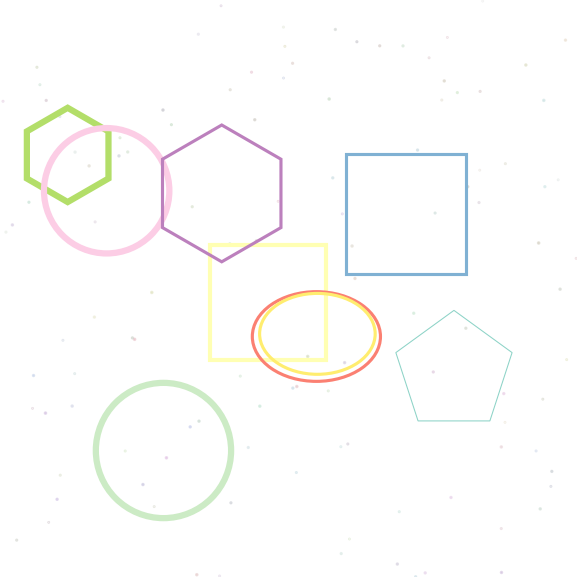[{"shape": "pentagon", "thickness": 0.5, "radius": 0.53, "center": [0.786, 0.356]}, {"shape": "square", "thickness": 2, "radius": 0.5, "center": [0.464, 0.476]}, {"shape": "oval", "thickness": 1.5, "radius": 0.55, "center": [0.548, 0.416]}, {"shape": "square", "thickness": 1.5, "radius": 0.52, "center": [0.703, 0.629]}, {"shape": "hexagon", "thickness": 3, "radius": 0.41, "center": [0.117, 0.731]}, {"shape": "circle", "thickness": 3, "radius": 0.54, "center": [0.185, 0.669]}, {"shape": "hexagon", "thickness": 1.5, "radius": 0.59, "center": [0.384, 0.664]}, {"shape": "circle", "thickness": 3, "radius": 0.59, "center": [0.283, 0.219]}, {"shape": "oval", "thickness": 1.5, "radius": 0.5, "center": [0.55, 0.421]}]